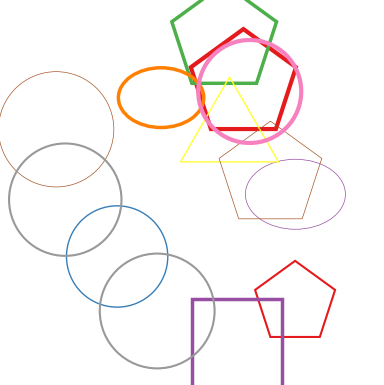[{"shape": "pentagon", "thickness": 3, "radius": 0.72, "center": [0.632, 0.781]}, {"shape": "pentagon", "thickness": 1.5, "radius": 0.55, "center": [0.766, 0.213]}, {"shape": "circle", "thickness": 1, "radius": 0.66, "center": [0.304, 0.334]}, {"shape": "pentagon", "thickness": 2.5, "radius": 0.72, "center": [0.582, 0.899]}, {"shape": "oval", "thickness": 0.5, "radius": 0.65, "center": [0.767, 0.495]}, {"shape": "square", "thickness": 2.5, "radius": 0.59, "center": [0.616, 0.104]}, {"shape": "oval", "thickness": 2.5, "radius": 0.55, "center": [0.418, 0.746]}, {"shape": "triangle", "thickness": 1, "radius": 0.73, "center": [0.596, 0.653]}, {"shape": "circle", "thickness": 0.5, "radius": 0.75, "center": [0.146, 0.664]}, {"shape": "pentagon", "thickness": 0.5, "radius": 0.7, "center": [0.702, 0.545]}, {"shape": "circle", "thickness": 3, "radius": 0.67, "center": [0.649, 0.762]}, {"shape": "circle", "thickness": 1.5, "radius": 0.75, "center": [0.408, 0.192]}, {"shape": "circle", "thickness": 1.5, "radius": 0.73, "center": [0.17, 0.481]}]